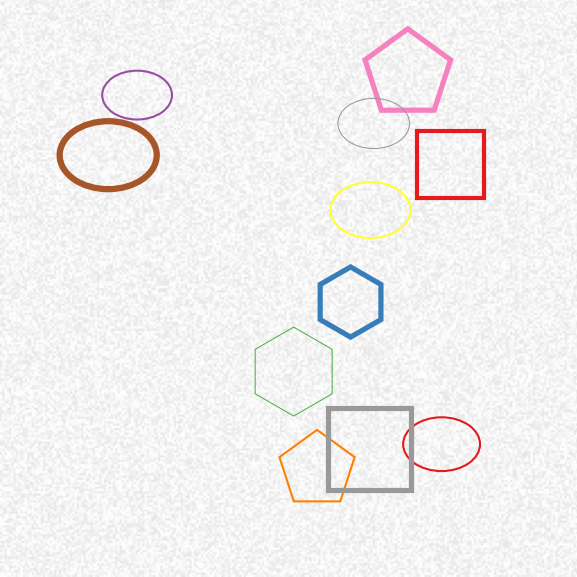[{"shape": "square", "thickness": 2, "radius": 0.29, "center": [0.78, 0.714]}, {"shape": "oval", "thickness": 1, "radius": 0.33, "center": [0.765, 0.23]}, {"shape": "hexagon", "thickness": 2.5, "radius": 0.3, "center": [0.607, 0.476]}, {"shape": "hexagon", "thickness": 0.5, "radius": 0.38, "center": [0.509, 0.356]}, {"shape": "oval", "thickness": 1, "radius": 0.3, "center": [0.237, 0.834]}, {"shape": "pentagon", "thickness": 1, "radius": 0.34, "center": [0.549, 0.186]}, {"shape": "oval", "thickness": 1, "radius": 0.35, "center": [0.642, 0.635]}, {"shape": "oval", "thickness": 3, "radius": 0.42, "center": [0.187, 0.73]}, {"shape": "pentagon", "thickness": 2.5, "radius": 0.39, "center": [0.706, 0.871]}, {"shape": "square", "thickness": 2.5, "radius": 0.36, "center": [0.64, 0.222]}, {"shape": "oval", "thickness": 0.5, "radius": 0.31, "center": [0.647, 0.785]}]